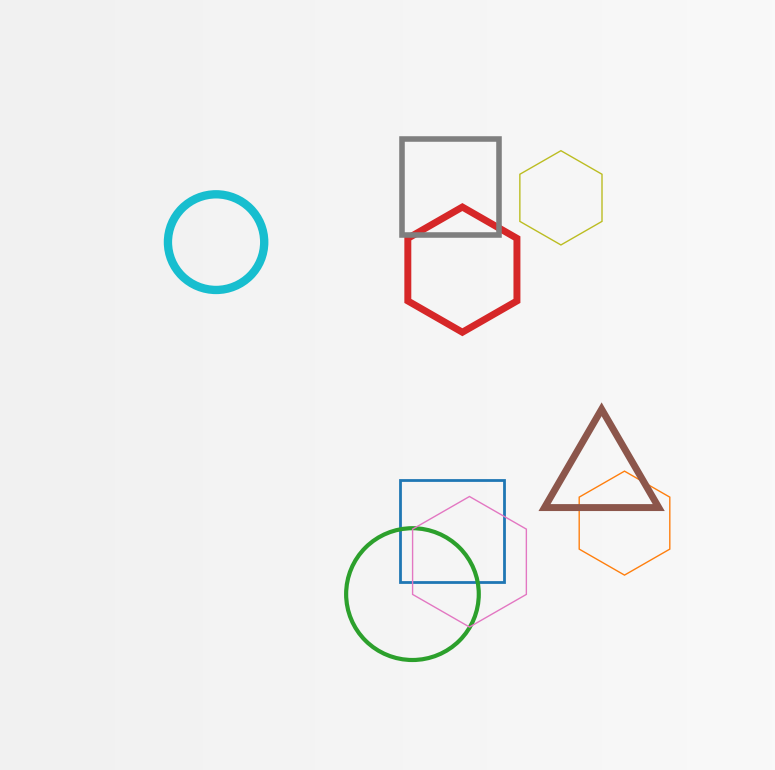[{"shape": "square", "thickness": 1, "radius": 0.33, "center": [0.583, 0.311]}, {"shape": "hexagon", "thickness": 0.5, "radius": 0.34, "center": [0.806, 0.321]}, {"shape": "circle", "thickness": 1.5, "radius": 0.43, "center": [0.532, 0.228]}, {"shape": "hexagon", "thickness": 2.5, "radius": 0.41, "center": [0.597, 0.65]}, {"shape": "triangle", "thickness": 2.5, "radius": 0.43, "center": [0.776, 0.383]}, {"shape": "hexagon", "thickness": 0.5, "radius": 0.42, "center": [0.606, 0.27]}, {"shape": "square", "thickness": 2, "radius": 0.31, "center": [0.582, 0.757]}, {"shape": "hexagon", "thickness": 0.5, "radius": 0.31, "center": [0.724, 0.743]}, {"shape": "circle", "thickness": 3, "radius": 0.31, "center": [0.279, 0.686]}]